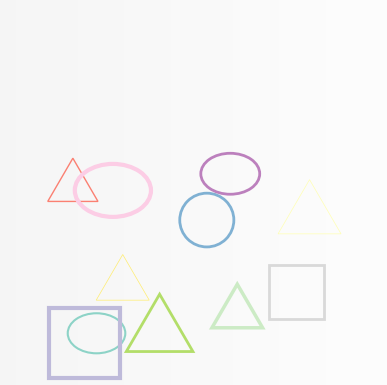[{"shape": "oval", "thickness": 1.5, "radius": 0.37, "center": [0.249, 0.134]}, {"shape": "triangle", "thickness": 0.5, "radius": 0.47, "center": [0.799, 0.44]}, {"shape": "square", "thickness": 3, "radius": 0.45, "center": [0.219, 0.109]}, {"shape": "triangle", "thickness": 1, "radius": 0.37, "center": [0.188, 0.514]}, {"shape": "circle", "thickness": 2, "radius": 0.35, "center": [0.534, 0.428]}, {"shape": "triangle", "thickness": 2, "radius": 0.5, "center": [0.412, 0.137]}, {"shape": "oval", "thickness": 3, "radius": 0.49, "center": [0.291, 0.505]}, {"shape": "square", "thickness": 2, "radius": 0.35, "center": [0.765, 0.241]}, {"shape": "oval", "thickness": 2, "radius": 0.38, "center": [0.594, 0.549]}, {"shape": "triangle", "thickness": 2.5, "radius": 0.38, "center": [0.612, 0.186]}, {"shape": "triangle", "thickness": 0.5, "radius": 0.4, "center": [0.317, 0.26]}]